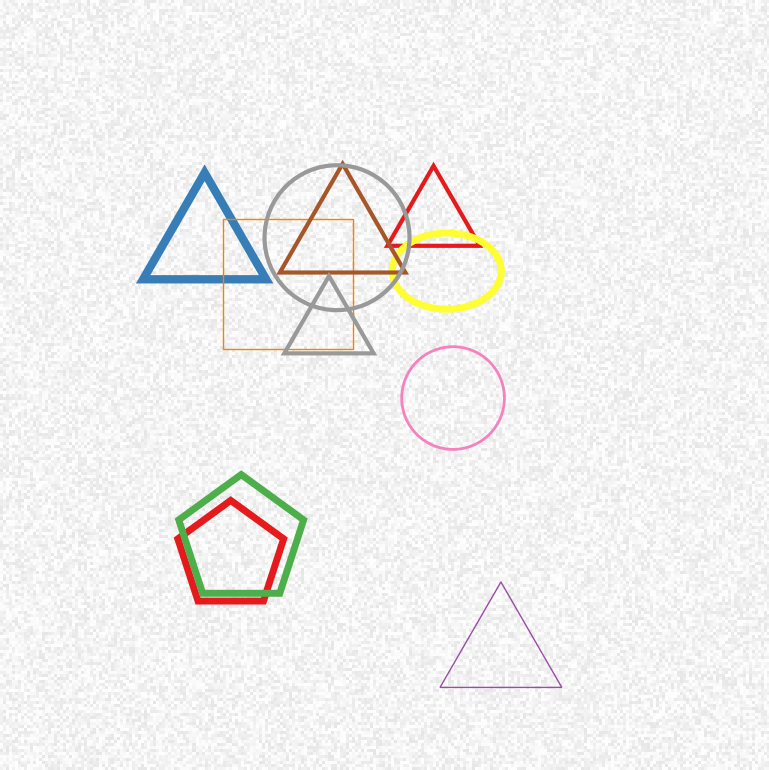[{"shape": "triangle", "thickness": 1.5, "radius": 0.35, "center": [0.563, 0.715]}, {"shape": "pentagon", "thickness": 2.5, "radius": 0.36, "center": [0.3, 0.278]}, {"shape": "triangle", "thickness": 3, "radius": 0.46, "center": [0.266, 0.683]}, {"shape": "pentagon", "thickness": 2.5, "radius": 0.43, "center": [0.313, 0.298]}, {"shape": "triangle", "thickness": 0.5, "radius": 0.46, "center": [0.651, 0.153]}, {"shape": "square", "thickness": 0.5, "radius": 0.42, "center": [0.374, 0.631]}, {"shape": "oval", "thickness": 2.5, "radius": 0.35, "center": [0.58, 0.648]}, {"shape": "triangle", "thickness": 1.5, "radius": 0.47, "center": [0.445, 0.693]}, {"shape": "circle", "thickness": 1, "radius": 0.33, "center": [0.588, 0.483]}, {"shape": "triangle", "thickness": 1.5, "radius": 0.33, "center": [0.427, 0.575]}, {"shape": "circle", "thickness": 1.5, "radius": 0.47, "center": [0.438, 0.691]}]